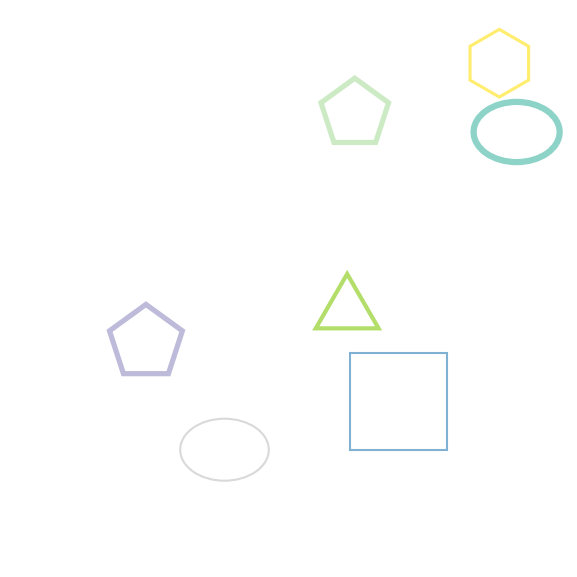[{"shape": "oval", "thickness": 3, "radius": 0.37, "center": [0.895, 0.771]}, {"shape": "pentagon", "thickness": 2.5, "radius": 0.33, "center": [0.253, 0.406]}, {"shape": "square", "thickness": 1, "radius": 0.42, "center": [0.69, 0.304]}, {"shape": "triangle", "thickness": 2, "radius": 0.31, "center": [0.601, 0.462]}, {"shape": "oval", "thickness": 1, "radius": 0.38, "center": [0.389, 0.22]}, {"shape": "pentagon", "thickness": 2.5, "radius": 0.31, "center": [0.614, 0.802]}, {"shape": "hexagon", "thickness": 1.5, "radius": 0.29, "center": [0.865, 0.89]}]